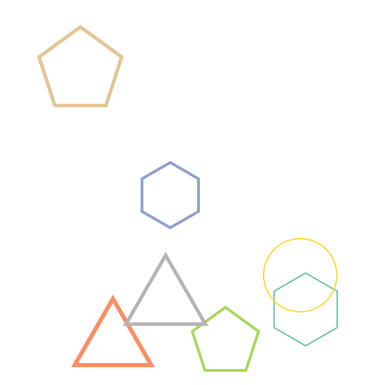[{"shape": "hexagon", "thickness": 1, "radius": 0.47, "center": [0.794, 0.196]}, {"shape": "triangle", "thickness": 3, "radius": 0.57, "center": [0.293, 0.109]}, {"shape": "hexagon", "thickness": 2, "radius": 0.42, "center": [0.442, 0.493]}, {"shape": "pentagon", "thickness": 2, "radius": 0.45, "center": [0.586, 0.111]}, {"shape": "circle", "thickness": 1, "radius": 0.48, "center": [0.78, 0.285]}, {"shape": "pentagon", "thickness": 2.5, "radius": 0.56, "center": [0.209, 0.817]}, {"shape": "triangle", "thickness": 2.5, "radius": 0.6, "center": [0.43, 0.218]}]